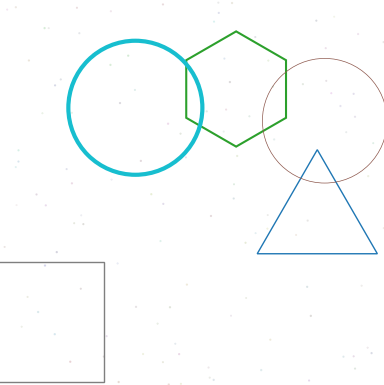[{"shape": "triangle", "thickness": 1, "radius": 0.9, "center": [0.824, 0.431]}, {"shape": "hexagon", "thickness": 1.5, "radius": 0.75, "center": [0.613, 0.769]}, {"shape": "circle", "thickness": 0.5, "radius": 0.81, "center": [0.843, 0.686]}, {"shape": "square", "thickness": 1, "radius": 0.78, "center": [0.113, 0.164]}, {"shape": "circle", "thickness": 3, "radius": 0.87, "center": [0.352, 0.72]}]